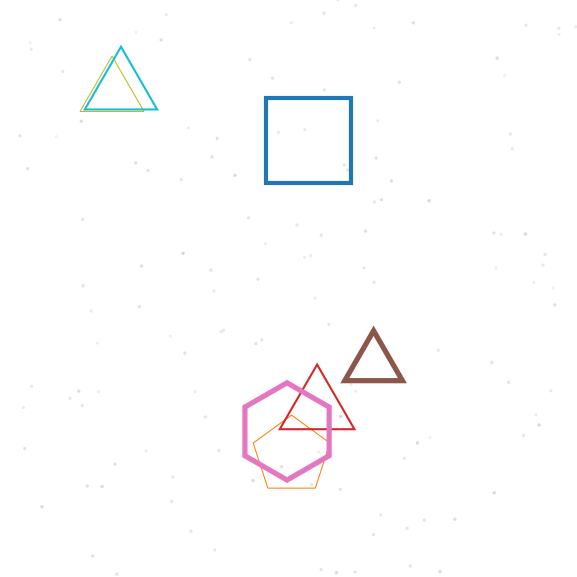[{"shape": "square", "thickness": 2, "radius": 0.37, "center": [0.534, 0.757]}, {"shape": "pentagon", "thickness": 0.5, "radius": 0.35, "center": [0.505, 0.21]}, {"shape": "triangle", "thickness": 1, "radius": 0.37, "center": [0.549, 0.293]}, {"shape": "triangle", "thickness": 2.5, "radius": 0.29, "center": [0.647, 0.369]}, {"shape": "hexagon", "thickness": 2.5, "radius": 0.42, "center": [0.497, 0.252]}, {"shape": "triangle", "thickness": 0.5, "radius": 0.32, "center": [0.194, 0.838]}, {"shape": "triangle", "thickness": 1, "radius": 0.36, "center": [0.209, 0.846]}]